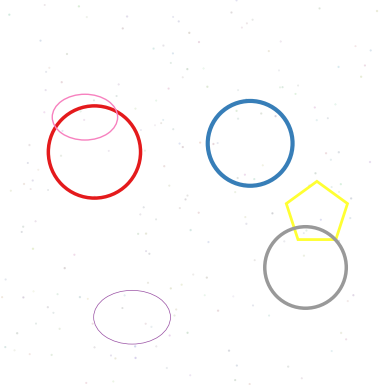[{"shape": "circle", "thickness": 2.5, "radius": 0.6, "center": [0.245, 0.605]}, {"shape": "circle", "thickness": 3, "radius": 0.55, "center": [0.65, 0.628]}, {"shape": "oval", "thickness": 0.5, "radius": 0.5, "center": [0.343, 0.176]}, {"shape": "pentagon", "thickness": 2, "radius": 0.42, "center": [0.823, 0.445]}, {"shape": "oval", "thickness": 1, "radius": 0.42, "center": [0.221, 0.696]}, {"shape": "circle", "thickness": 2.5, "radius": 0.53, "center": [0.794, 0.305]}]